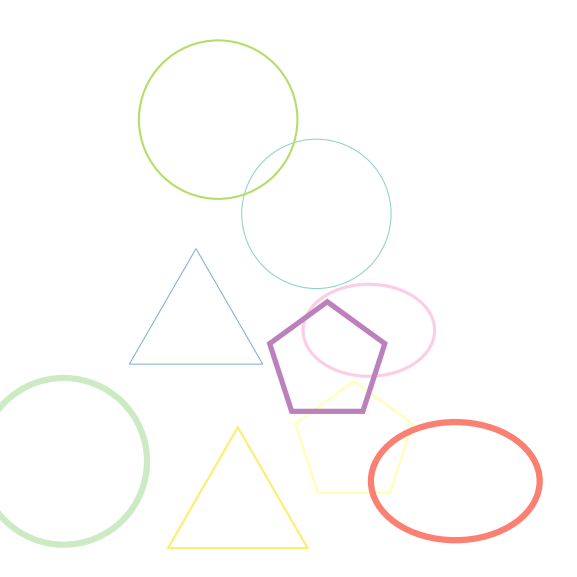[{"shape": "circle", "thickness": 0.5, "radius": 0.65, "center": [0.548, 0.629]}, {"shape": "pentagon", "thickness": 1, "radius": 0.53, "center": [0.613, 0.233]}, {"shape": "oval", "thickness": 3, "radius": 0.73, "center": [0.788, 0.166]}, {"shape": "triangle", "thickness": 0.5, "radius": 0.67, "center": [0.339, 0.435]}, {"shape": "circle", "thickness": 1, "radius": 0.69, "center": [0.378, 0.792]}, {"shape": "oval", "thickness": 1.5, "radius": 0.57, "center": [0.639, 0.427]}, {"shape": "pentagon", "thickness": 2.5, "radius": 0.52, "center": [0.567, 0.372]}, {"shape": "circle", "thickness": 3, "radius": 0.72, "center": [0.11, 0.2]}, {"shape": "triangle", "thickness": 1, "radius": 0.7, "center": [0.412, 0.12]}]